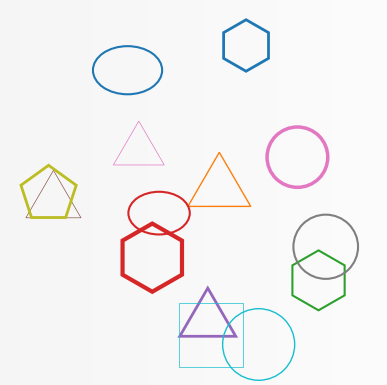[{"shape": "hexagon", "thickness": 2, "radius": 0.33, "center": [0.635, 0.882]}, {"shape": "oval", "thickness": 1.5, "radius": 0.45, "center": [0.329, 0.818]}, {"shape": "triangle", "thickness": 1, "radius": 0.47, "center": [0.566, 0.511]}, {"shape": "hexagon", "thickness": 1.5, "radius": 0.39, "center": [0.822, 0.272]}, {"shape": "hexagon", "thickness": 3, "radius": 0.44, "center": [0.393, 0.331]}, {"shape": "oval", "thickness": 1.5, "radius": 0.4, "center": [0.411, 0.446]}, {"shape": "triangle", "thickness": 2, "radius": 0.42, "center": [0.536, 0.168]}, {"shape": "triangle", "thickness": 0.5, "radius": 0.41, "center": [0.138, 0.475]}, {"shape": "triangle", "thickness": 0.5, "radius": 0.38, "center": [0.358, 0.609]}, {"shape": "circle", "thickness": 2.5, "radius": 0.39, "center": [0.768, 0.592]}, {"shape": "circle", "thickness": 1.5, "radius": 0.42, "center": [0.841, 0.359]}, {"shape": "pentagon", "thickness": 2, "radius": 0.37, "center": [0.125, 0.496]}, {"shape": "square", "thickness": 0.5, "radius": 0.41, "center": [0.544, 0.129]}, {"shape": "circle", "thickness": 1, "radius": 0.46, "center": [0.668, 0.105]}]